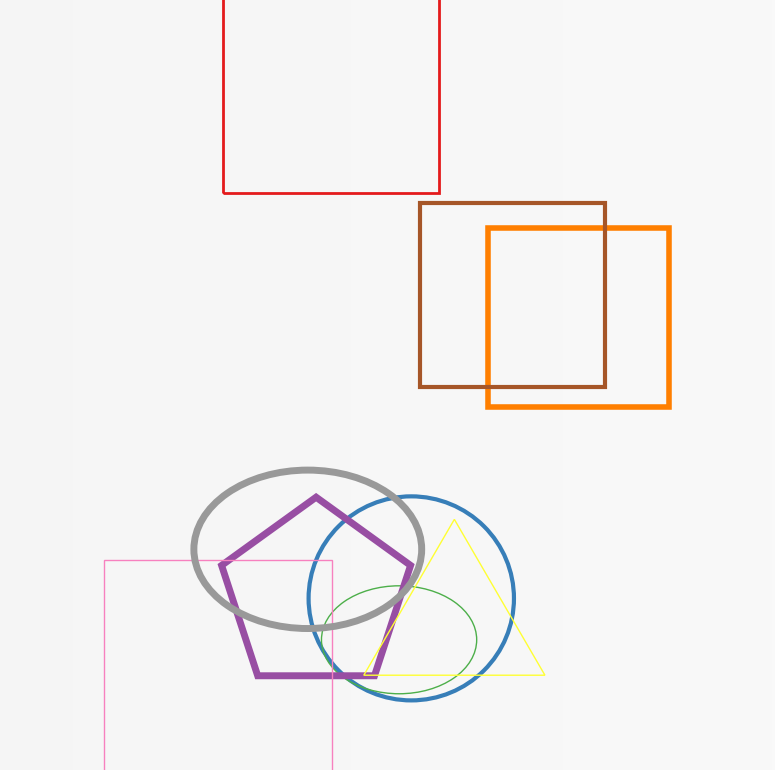[{"shape": "square", "thickness": 1, "radius": 0.7, "center": [0.427, 0.889]}, {"shape": "circle", "thickness": 1.5, "radius": 0.66, "center": [0.531, 0.223]}, {"shape": "oval", "thickness": 0.5, "radius": 0.5, "center": [0.515, 0.169]}, {"shape": "pentagon", "thickness": 2.5, "radius": 0.64, "center": [0.408, 0.226]}, {"shape": "square", "thickness": 2, "radius": 0.58, "center": [0.746, 0.588]}, {"shape": "triangle", "thickness": 0.5, "radius": 0.67, "center": [0.586, 0.191]}, {"shape": "square", "thickness": 1.5, "radius": 0.6, "center": [0.662, 0.617]}, {"shape": "square", "thickness": 0.5, "radius": 0.74, "center": [0.281, 0.126]}, {"shape": "oval", "thickness": 2.5, "radius": 0.73, "center": [0.397, 0.287]}]